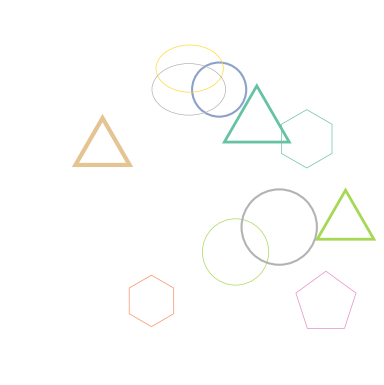[{"shape": "triangle", "thickness": 2, "radius": 0.49, "center": [0.667, 0.68]}, {"shape": "hexagon", "thickness": 0.5, "radius": 0.38, "center": [0.797, 0.639]}, {"shape": "hexagon", "thickness": 0.5, "radius": 0.33, "center": [0.393, 0.218]}, {"shape": "circle", "thickness": 1.5, "radius": 0.35, "center": [0.569, 0.767]}, {"shape": "pentagon", "thickness": 0.5, "radius": 0.41, "center": [0.847, 0.213]}, {"shape": "triangle", "thickness": 2, "radius": 0.42, "center": [0.898, 0.421]}, {"shape": "circle", "thickness": 0.5, "radius": 0.43, "center": [0.612, 0.346]}, {"shape": "oval", "thickness": 0.5, "radius": 0.44, "center": [0.493, 0.822]}, {"shape": "triangle", "thickness": 3, "radius": 0.41, "center": [0.266, 0.612]}, {"shape": "circle", "thickness": 1.5, "radius": 0.49, "center": [0.725, 0.41]}, {"shape": "oval", "thickness": 0.5, "radius": 0.48, "center": [0.49, 0.768]}]